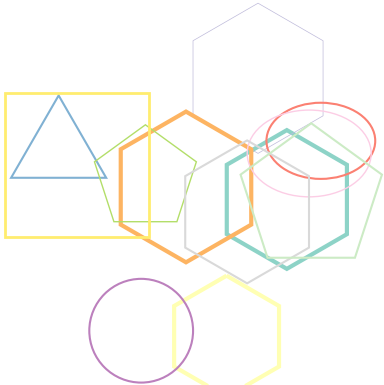[{"shape": "hexagon", "thickness": 3, "radius": 0.9, "center": [0.745, 0.482]}, {"shape": "hexagon", "thickness": 3, "radius": 0.79, "center": [0.589, 0.127]}, {"shape": "hexagon", "thickness": 0.5, "radius": 0.98, "center": [0.67, 0.797]}, {"shape": "oval", "thickness": 1.5, "radius": 0.71, "center": [0.833, 0.634]}, {"shape": "triangle", "thickness": 1.5, "radius": 0.71, "center": [0.152, 0.609]}, {"shape": "hexagon", "thickness": 3, "radius": 0.98, "center": [0.483, 0.514]}, {"shape": "pentagon", "thickness": 1, "radius": 0.7, "center": [0.378, 0.537]}, {"shape": "oval", "thickness": 1, "radius": 0.81, "center": [0.803, 0.601]}, {"shape": "hexagon", "thickness": 1.5, "radius": 0.93, "center": [0.642, 0.45]}, {"shape": "circle", "thickness": 1.5, "radius": 0.67, "center": [0.367, 0.141]}, {"shape": "pentagon", "thickness": 1.5, "radius": 0.97, "center": [0.808, 0.487]}, {"shape": "square", "thickness": 2, "radius": 0.94, "center": [0.199, 0.57]}]